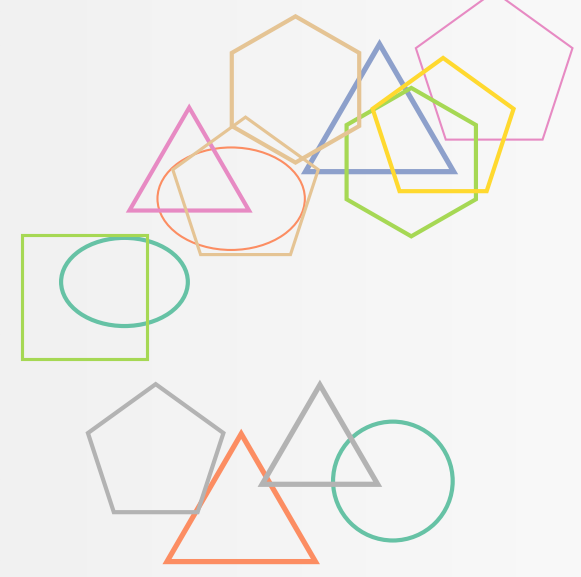[{"shape": "oval", "thickness": 2, "radius": 0.55, "center": [0.214, 0.511]}, {"shape": "circle", "thickness": 2, "radius": 0.51, "center": [0.676, 0.166]}, {"shape": "triangle", "thickness": 2.5, "radius": 0.74, "center": [0.415, 0.1]}, {"shape": "oval", "thickness": 1, "radius": 0.63, "center": [0.398, 0.655]}, {"shape": "triangle", "thickness": 2.5, "radius": 0.74, "center": [0.653, 0.775]}, {"shape": "pentagon", "thickness": 1, "radius": 0.71, "center": [0.85, 0.872]}, {"shape": "triangle", "thickness": 2, "radius": 0.59, "center": [0.326, 0.694]}, {"shape": "square", "thickness": 1.5, "radius": 0.54, "center": [0.145, 0.485]}, {"shape": "hexagon", "thickness": 2, "radius": 0.64, "center": [0.708, 0.718]}, {"shape": "pentagon", "thickness": 2, "radius": 0.64, "center": [0.762, 0.771]}, {"shape": "pentagon", "thickness": 1.5, "radius": 0.66, "center": [0.422, 0.665]}, {"shape": "hexagon", "thickness": 2, "radius": 0.63, "center": [0.508, 0.844]}, {"shape": "pentagon", "thickness": 2, "radius": 0.61, "center": [0.268, 0.211]}, {"shape": "triangle", "thickness": 2.5, "radius": 0.57, "center": [0.55, 0.218]}]